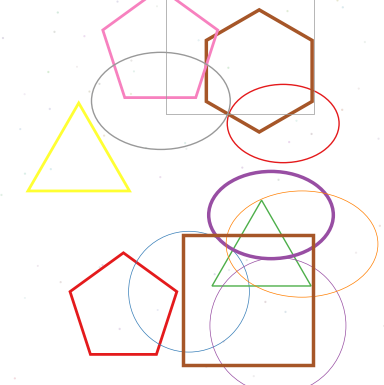[{"shape": "pentagon", "thickness": 2, "radius": 0.73, "center": [0.321, 0.197]}, {"shape": "oval", "thickness": 1, "radius": 0.73, "center": [0.736, 0.679]}, {"shape": "circle", "thickness": 0.5, "radius": 0.78, "center": [0.491, 0.242]}, {"shape": "triangle", "thickness": 1, "radius": 0.74, "center": [0.679, 0.331]}, {"shape": "circle", "thickness": 0.5, "radius": 0.88, "center": [0.722, 0.154]}, {"shape": "oval", "thickness": 2.5, "radius": 0.81, "center": [0.704, 0.441]}, {"shape": "oval", "thickness": 0.5, "radius": 0.99, "center": [0.784, 0.366]}, {"shape": "triangle", "thickness": 2, "radius": 0.76, "center": [0.204, 0.58]}, {"shape": "hexagon", "thickness": 2.5, "radius": 0.79, "center": [0.673, 0.816]}, {"shape": "square", "thickness": 2.5, "radius": 0.84, "center": [0.644, 0.221]}, {"shape": "pentagon", "thickness": 2, "radius": 0.78, "center": [0.416, 0.873]}, {"shape": "oval", "thickness": 1, "radius": 0.9, "center": [0.418, 0.738]}, {"shape": "square", "thickness": 0.5, "radius": 0.97, "center": [0.623, 0.898]}]